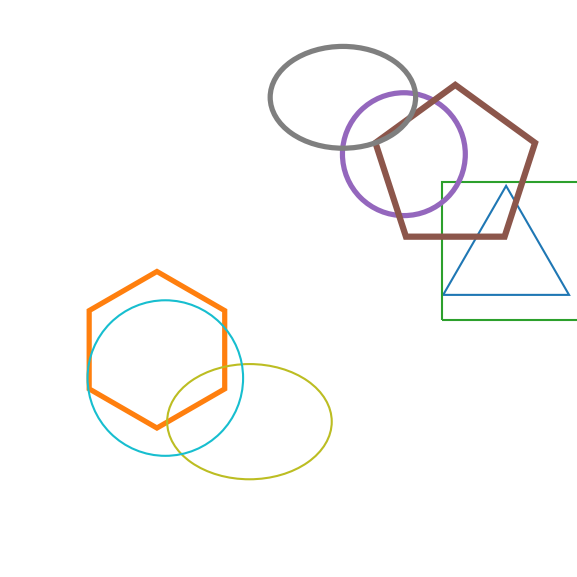[{"shape": "triangle", "thickness": 1, "radius": 0.63, "center": [0.876, 0.551]}, {"shape": "hexagon", "thickness": 2.5, "radius": 0.68, "center": [0.272, 0.393]}, {"shape": "square", "thickness": 1, "radius": 0.6, "center": [0.885, 0.564]}, {"shape": "circle", "thickness": 2.5, "radius": 0.53, "center": [0.699, 0.732]}, {"shape": "pentagon", "thickness": 3, "radius": 0.73, "center": [0.788, 0.707]}, {"shape": "oval", "thickness": 2.5, "radius": 0.63, "center": [0.594, 0.831]}, {"shape": "oval", "thickness": 1, "radius": 0.71, "center": [0.432, 0.269]}, {"shape": "circle", "thickness": 1, "radius": 0.67, "center": [0.286, 0.344]}]